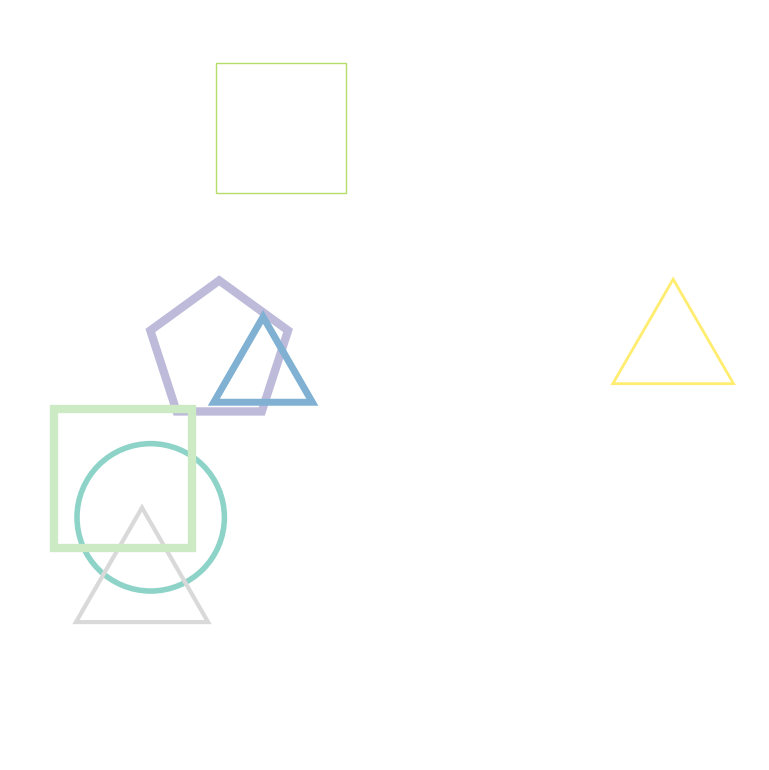[{"shape": "circle", "thickness": 2, "radius": 0.48, "center": [0.196, 0.328]}, {"shape": "pentagon", "thickness": 3, "radius": 0.47, "center": [0.285, 0.542]}, {"shape": "triangle", "thickness": 2.5, "radius": 0.37, "center": [0.342, 0.515]}, {"shape": "square", "thickness": 0.5, "radius": 0.42, "center": [0.365, 0.833]}, {"shape": "triangle", "thickness": 1.5, "radius": 0.5, "center": [0.184, 0.242]}, {"shape": "square", "thickness": 3, "radius": 0.45, "center": [0.16, 0.379]}, {"shape": "triangle", "thickness": 1, "radius": 0.45, "center": [0.874, 0.547]}]